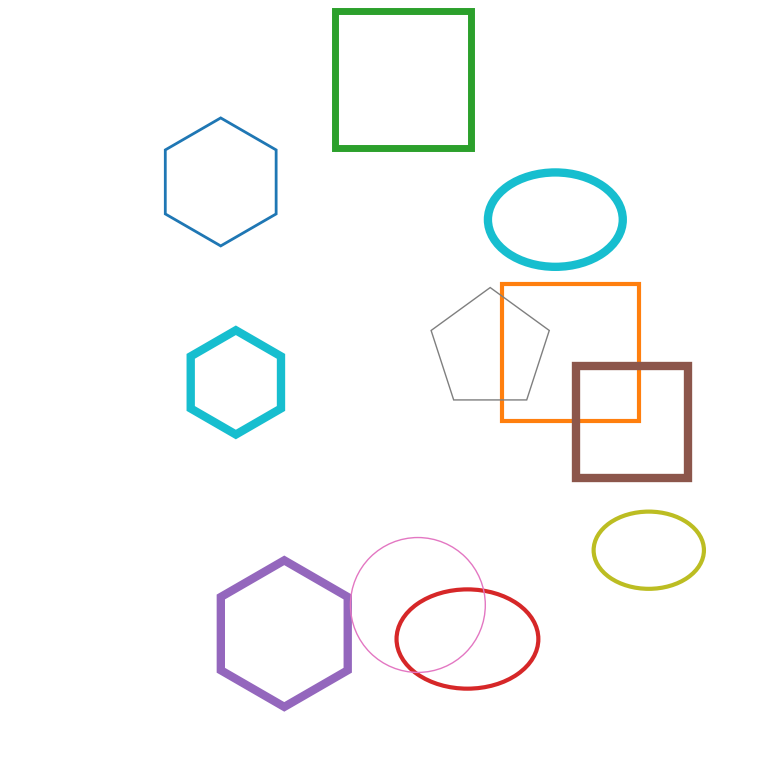[{"shape": "hexagon", "thickness": 1, "radius": 0.42, "center": [0.287, 0.764]}, {"shape": "square", "thickness": 1.5, "radius": 0.44, "center": [0.741, 0.542]}, {"shape": "square", "thickness": 2.5, "radius": 0.44, "center": [0.523, 0.897]}, {"shape": "oval", "thickness": 1.5, "radius": 0.46, "center": [0.607, 0.17]}, {"shape": "hexagon", "thickness": 3, "radius": 0.48, "center": [0.369, 0.177]}, {"shape": "square", "thickness": 3, "radius": 0.37, "center": [0.821, 0.452]}, {"shape": "circle", "thickness": 0.5, "radius": 0.44, "center": [0.543, 0.214]}, {"shape": "pentagon", "thickness": 0.5, "radius": 0.4, "center": [0.637, 0.546]}, {"shape": "oval", "thickness": 1.5, "radius": 0.36, "center": [0.843, 0.285]}, {"shape": "oval", "thickness": 3, "radius": 0.44, "center": [0.721, 0.715]}, {"shape": "hexagon", "thickness": 3, "radius": 0.34, "center": [0.306, 0.503]}]